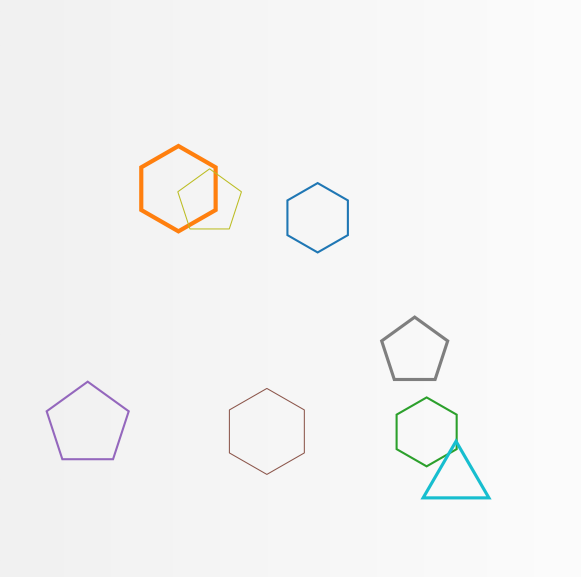[{"shape": "hexagon", "thickness": 1, "radius": 0.3, "center": [0.546, 0.622]}, {"shape": "hexagon", "thickness": 2, "radius": 0.37, "center": [0.307, 0.672]}, {"shape": "hexagon", "thickness": 1, "radius": 0.3, "center": [0.734, 0.251]}, {"shape": "pentagon", "thickness": 1, "radius": 0.37, "center": [0.151, 0.264]}, {"shape": "hexagon", "thickness": 0.5, "radius": 0.37, "center": [0.459, 0.252]}, {"shape": "pentagon", "thickness": 1.5, "radius": 0.3, "center": [0.713, 0.39]}, {"shape": "pentagon", "thickness": 0.5, "radius": 0.29, "center": [0.361, 0.649]}, {"shape": "triangle", "thickness": 1.5, "radius": 0.33, "center": [0.785, 0.17]}]